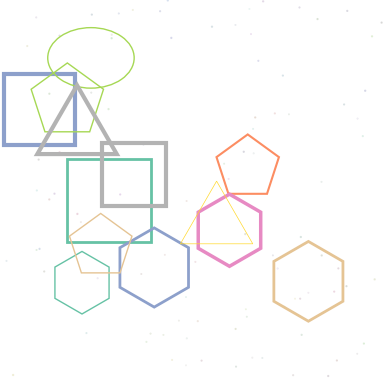[{"shape": "hexagon", "thickness": 1, "radius": 0.41, "center": [0.213, 0.266]}, {"shape": "square", "thickness": 2, "radius": 0.54, "center": [0.283, 0.48]}, {"shape": "pentagon", "thickness": 1.5, "radius": 0.43, "center": [0.643, 0.566]}, {"shape": "hexagon", "thickness": 2, "radius": 0.51, "center": [0.401, 0.305]}, {"shape": "square", "thickness": 3, "radius": 0.46, "center": [0.103, 0.715]}, {"shape": "hexagon", "thickness": 2.5, "radius": 0.47, "center": [0.596, 0.402]}, {"shape": "oval", "thickness": 1, "radius": 0.56, "center": [0.236, 0.85]}, {"shape": "pentagon", "thickness": 1, "radius": 0.49, "center": [0.175, 0.738]}, {"shape": "triangle", "thickness": 0.5, "radius": 0.54, "center": [0.563, 0.421]}, {"shape": "hexagon", "thickness": 2, "radius": 0.52, "center": [0.801, 0.269]}, {"shape": "pentagon", "thickness": 1, "radius": 0.43, "center": [0.262, 0.36]}, {"shape": "triangle", "thickness": 3, "radius": 0.6, "center": [0.2, 0.659]}, {"shape": "square", "thickness": 3, "radius": 0.41, "center": [0.349, 0.547]}]